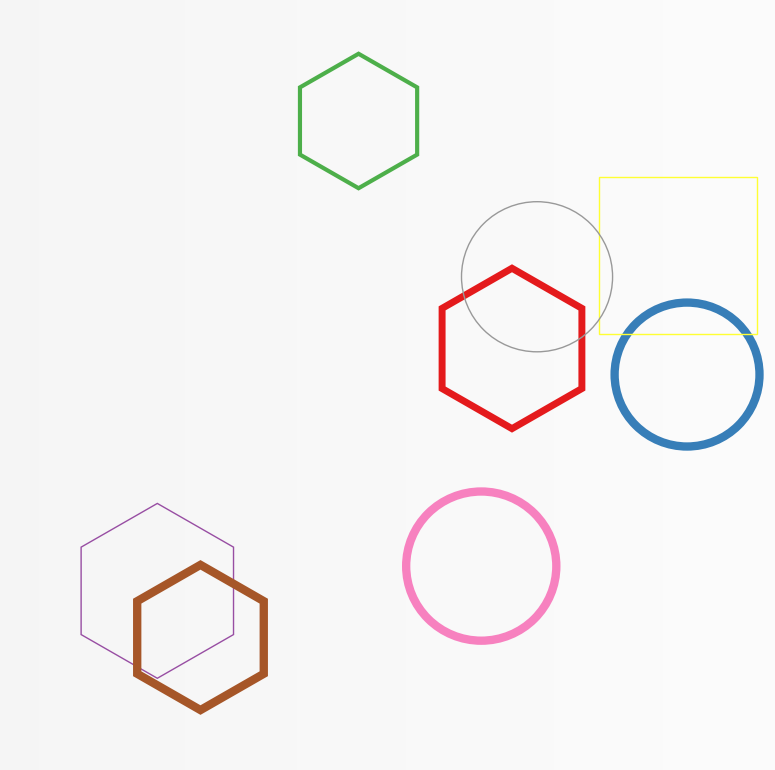[{"shape": "hexagon", "thickness": 2.5, "radius": 0.52, "center": [0.661, 0.547]}, {"shape": "circle", "thickness": 3, "radius": 0.47, "center": [0.887, 0.514]}, {"shape": "hexagon", "thickness": 1.5, "radius": 0.44, "center": [0.463, 0.843]}, {"shape": "hexagon", "thickness": 0.5, "radius": 0.57, "center": [0.203, 0.233]}, {"shape": "square", "thickness": 0.5, "radius": 0.51, "center": [0.875, 0.669]}, {"shape": "hexagon", "thickness": 3, "radius": 0.47, "center": [0.259, 0.172]}, {"shape": "circle", "thickness": 3, "radius": 0.48, "center": [0.621, 0.265]}, {"shape": "circle", "thickness": 0.5, "radius": 0.49, "center": [0.693, 0.641]}]